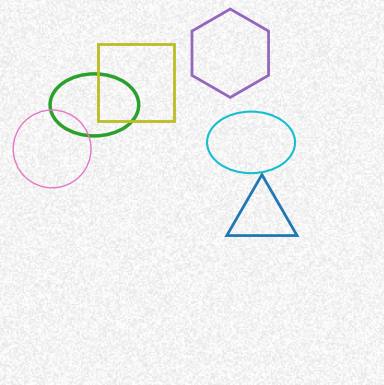[{"shape": "triangle", "thickness": 2, "radius": 0.53, "center": [0.68, 0.441]}, {"shape": "oval", "thickness": 2.5, "radius": 0.58, "center": [0.245, 0.728]}, {"shape": "hexagon", "thickness": 2, "radius": 0.57, "center": [0.598, 0.862]}, {"shape": "circle", "thickness": 1, "radius": 0.51, "center": [0.135, 0.613]}, {"shape": "square", "thickness": 2, "radius": 0.5, "center": [0.353, 0.786]}, {"shape": "oval", "thickness": 1.5, "radius": 0.57, "center": [0.652, 0.63]}]